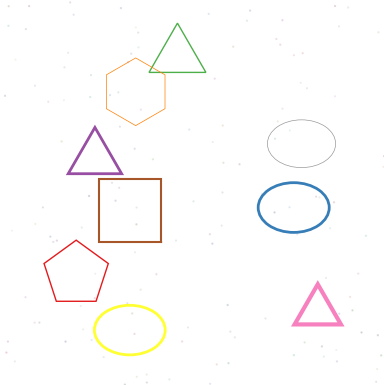[{"shape": "pentagon", "thickness": 1, "radius": 0.44, "center": [0.198, 0.288]}, {"shape": "oval", "thickness": 2, "radius": 0.46, "center": [0.763, 0.461]}, {"shape": "triangle", "thickness": 1, "radius": 0.43, "center": [0.461, 0.855]}, {"shape": "triangle", "thickness": 2, "radius": 0.4, "center": [0.247, 0.589]}, {"shape": "hexagon", "thickness": 0.5, "radius": 0.44, "center": [0.352, 0.762]}, {"shape": "oval", "thickness": 2, "radius": 0.46, "center": [0.337, 0.143]}, {"shape": "square", "thickness": 1.5, "radius": 0.41, "center": [0.338, 0.453]}, {"shape": "triangle", "thickness": 3, "radius": 0.35, "center": [0.825, 0.192]}, {"shape": "oval", "thickness": 0.5, "radius": 0.44, "center": [0.783, 0.627]}]